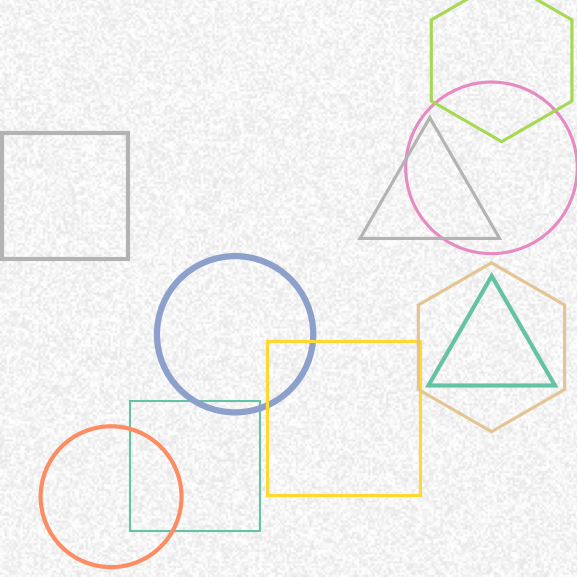[{"shape": "triangle", "thickness": 2, "radius": 0.63, "center": [0.851, 0.395]}, {"shape": "square", "thickness": 1, "radius": 0.56, "center": [0.338, 0.192]}, {"shape": "circle", "thickness": 2, "radius": 0.61, "center": [0.192, 0.139]}, {"shape": "circle", "thickness": 3, "radius": 0.68, "center": [0.407, 0.42]}, {"shape": "circle", "thickness": 1.5, "radius": 0.74, "center": [0.851, 0.708]}, {"shape": "hexagon", "thickness": 1.5, "radius": 0.7, "center": [0.869, 0.894]}, {"shape": "square", "thickness": 1.5, "radius": 0.67, "center": [0.595, 0.275]}, {"shape": "hexagon", "thickness": 1.5, "radius": 0.73, "center": [0.851, 0.398]}, {"shape": "square", "thickness": 2, "radius": 0.54, "center": [0.113, 0.66]}, {"shape": "triangle", "thickness": 1.5, "radius": 0.7, "center": [0.744, 0.656]}]